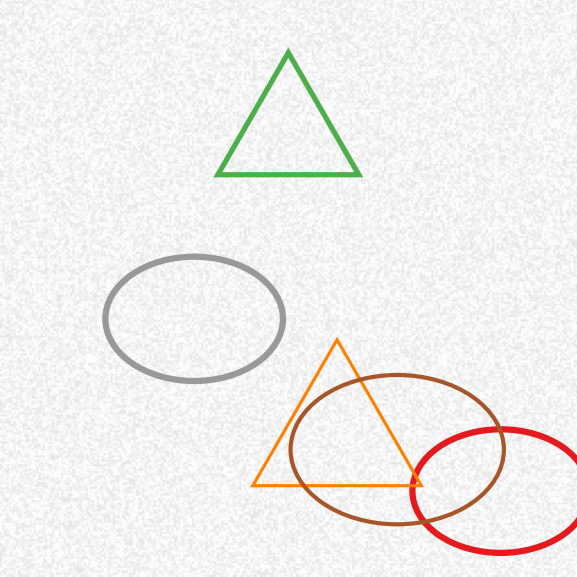[{"shape": "oval", "thickness": 3, "radius": 0.76, "center": [0.867, 0.149]}, {"shape": "triangle", "thickness": 2.5, "radius": 0.7, "center": [0.499, 0.767]}, {"shape": "triangle", "thickness": 1.5, "radius": 0.84, "center": [0.584, 0.242]}, {"shape": "oval", "thickness": 2, "radius": 0.92, "center": [0.688, 0.221]}, {"shape": "oval", "thickness": 3, "radius": 0.77, "center": [0.336, 0.447]}]